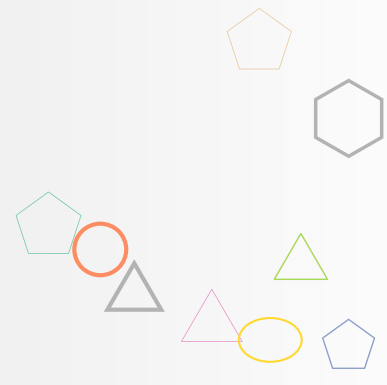[{"shape": "pentagon", "thickness": 0.5, "radius": 0.44, "center": [0.125, 0.413]}, {"shape": "circle", "thickness": 3, "radius": 0.33, "center": [0.259, 0.352]}, {"shape": "pentagon", "thickness": 1, "radius": 0.35, "center": [0.9, 0.1]}, {"shape": "triangle", "thickness": 0.5, "radius": 0.45, "center": [0.547, 0.158]}, {"shape": "triangle", "thickness": 1, "radius": 0.4, "center": [0.776, 0.314]}, {"shape": "oval", "thickness": 1.5, "radius": 0.41, "center": [0.697, 0.117]}, {"shape": "pentagon", "thickness": 0.5, "radius": 0.44, "center": [0.669, 0.891]}, {"shape": "hexagon", "thickness": 2.5, "radius": 0.49, "center": [0.9, 0.692]}, {"shape": "triangle", "thickness": 3, "radius": 0.4, "center": [0.347, 0.236]}]